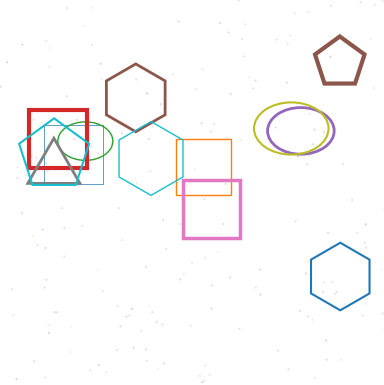[{"shape": "square", "thickness": 0.5, "radius": 0.38, "center": [0.19, 0.598]}, {"shape": "hexagon", "thickness": 1.5, "radius": 0.44, "center": [0.884, 0.282]}, {"shape": "square", "thickness": 1, "radius": 0.36, "center": [0.529, 0.566]}, {"shape": "oval", "thickness": 1, "radius": 0.36, "center": [0.222, 0.633]}, {"shape": "square", "thickness": 3, "radius": 0.37, "center": [0.151, 0.639]}, {"shape": "oval", "thickness": 2, "radius": 0.43, "center": [0.781, 0.66]}, {"shape": "pentagon", "thickness": 3, "radius": 0.34, "center": [0.883, 0.838]}, {"shape": "hexagon", "thickness": 2, "radius": 0.44, "center": [0.353, 0.746]}, {"shape": "square", "thickness": 2.5, "radius": 0.38, "center": [0.549, 0.458]}, {"shape": "triangle", "thickness": 2, "radius": 0.39, "center": [0.14, 0.563]}, {"shape": "oval", "thickness": 1.5, "radius": 0.48, "center": [0.757, 0.666]}, {"shape": "pentagon", "thickness": 1.5, "radius": 0.48, "center": [0.141, 0.597]}, {"shape": "hexagon", "thickness": 1, "radius": 0.48, "center": [0.392, 0.588]}]